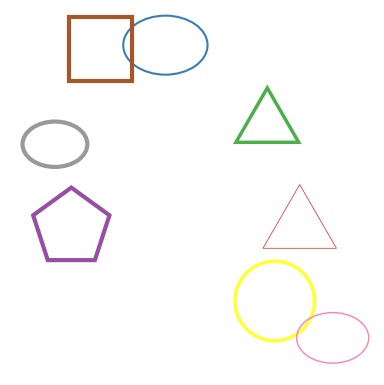[{"shape": "triangle", "thickness": 0.5, "radius": 0.55, "center": [0.779, 0.41]}, {"shape": "oval", "thickness": 1.5, "radius": 0.55, "center": [0.43, 0.883]}, {"shape": "triangle", "thickness": 2.5, "radius": 0.47, "center": [0.694, 0.677]}, {"shape": "pentagon", "thickness": 3, "radius": 0.52, "center": [0.185, 0.409]}, {"shape": "circle", "thickness": 2.5, "radius": 0.52, "center": [0.714, 0.218]}, {"shape": "square", "thickness": 3, "radius": 0.41, "center": [0.261, 0.873]}, {"shape": "oval", "thickness": 1, "radius": 0.47, "center": [0.864, 0.122]}, {"shape": "oval", "thickness": 3, "radius": 0.42, "center": [0.143, 0.625]}]